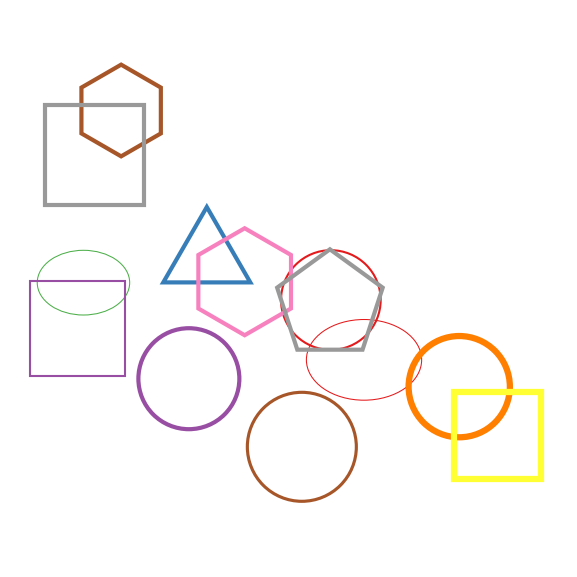[{"shape": "circle", "thickness": 1, "radius": 0.43, "center": [0.573, 0.48]}, {"shape": "oval", "thickness": 0.5, "radius": 0.5, "center": [0.63, 0.376]}, {"shape": "triangle", "thickness": 2, "radius": 0.44, "center": [0.358, 0.554]}, {"shape": "oval", "thickness": 0.5, "radius": 0.4, "center": [0.145, 0.51]}, {"shape": "circle", "thickness": 2, "radius": 0.44, "center": [0.327, 0.343]}, {"shape": "square", "thickness": 1, "radius": 0.41, "center": [0.135, 0.43]}, {"shape": "circle", "thickness": 3, "radius": 0.44, "center": [0.795, 0.33]}, {"shape": "square", "thickness": 3, "radius": 0.38, "center": [0.861, 0.246]}, {"shape": "circle", "thickness": 1.5, "radius": 0.47, "center": [0.523, 0.225]}, {"shape": "hexagon", "thickness": 2, "radius": 0.4, "center": [0.21, 0.808]}, {"shape": "hexagon", "thickness": 2, "radius": 0.46, "center": [0.424, 0.511]}, {"shape": "square", "thickness": 2, "radius": 0.43, "center": [0.164, 0.731]}, {"shape": "pentagon", "thickness": 2, "radius": 0.48, "center": [0.571, 0.471]}]